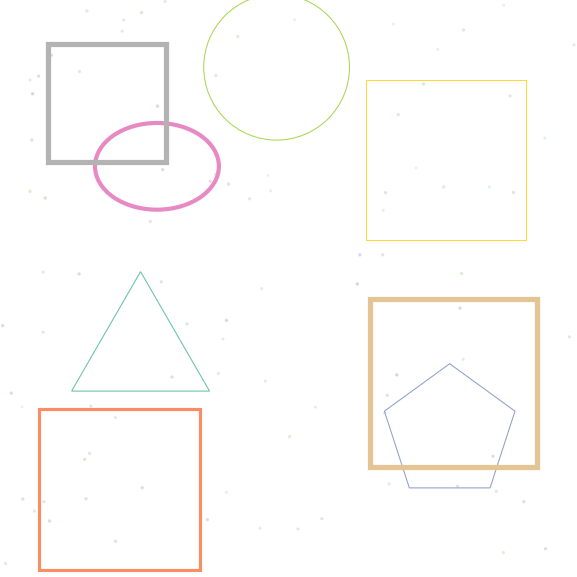[{"shape": "triangle", "thickness": 0.5, "radius": 0.69, "center": [0.243, 0.391]}, {"shape": "square", "thickness": 1.5, "radius": 0.7, "center": [0.208, 0.152]}, {"shape": "pentagon", "thickness": 0.5, "radius": 0.59, "center": [0.779, 0.25]}, {"shape": "oval", "thickness": 2, "radius": 0.54, "center": [0.272, 0.711]}, {"shape": "circle", "thickness": 0.5, "radius": 0.63, "center": [0.479, 0.883]}, {"shape": "square", "thickness": 0.5, "radius": 0.69, "center": [0.773, 0.723]}, {"shape": "square", "thickness": 2.5, "radius": 0.72, "center": [0.785, 0.336]}, {"shape": "square", "thickness": 2.5, "radius": 0.51, "center": [0.185, 0.821]}]